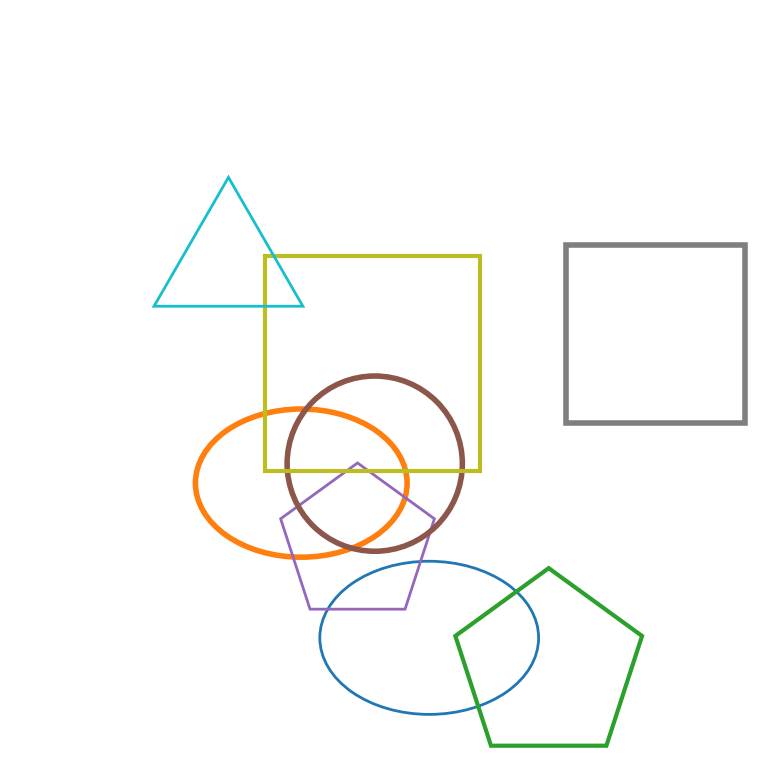[{"shape": "oval", "thickness": 1, "radius": 0.71, "center": [0.557, 0.172]}, {"shape": "oval", "thickness": 2, "radius": 0.69, "center": [0.391, 0.373]}, {"shape": "pentagon", "thickness": 1.5, "radius": 0.64, "center": [0.713, 0.135]}, {"shape": "pentagon", "thickness": 1, "radius": 0.52, "center": [0.464, 0.294]}, {"shape": "circle", "thickness": 2, "radius": 0.57, "center": [0.487, 0.398]}, {"shape": "square", "thickness": 2, "radius": 0.58, "center": [0.851, 0.566]}, {"shape": "square", "thickness": 1.5, "radius": 0.7, "center": [0.484, 0.528]}, {"shape": "triangle", "thickness": 1, "radius": 0.56, "center": [0.297, 0.658]}]